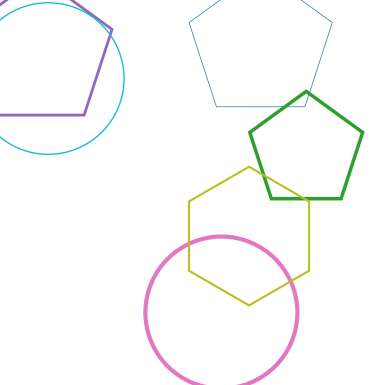[{"shape": "pentagon", "thickness": 0.5, "radius": 0.98, "center": [0.677, 0.881]}, {"shape": "pentagon", "thickness": 2.5, "radius": 0.77, "center": [0.795, 0.609]}, {"shape": "pentagon", "thickness": 2, "radius": 1.0, "center": [0.102, 0.862]}, {"shape": "circle", "thickness": 3, "radius": 0.99, "center": [0.575, 0.188]}, {"shape": "hexagon", "thickness": 1.5, "radius": 0.9, "center": [0.647, 0.387]}, {"shape": "circle", "thickness": 1, "radius": 0.98, "center": [0.125, 0.796]}]